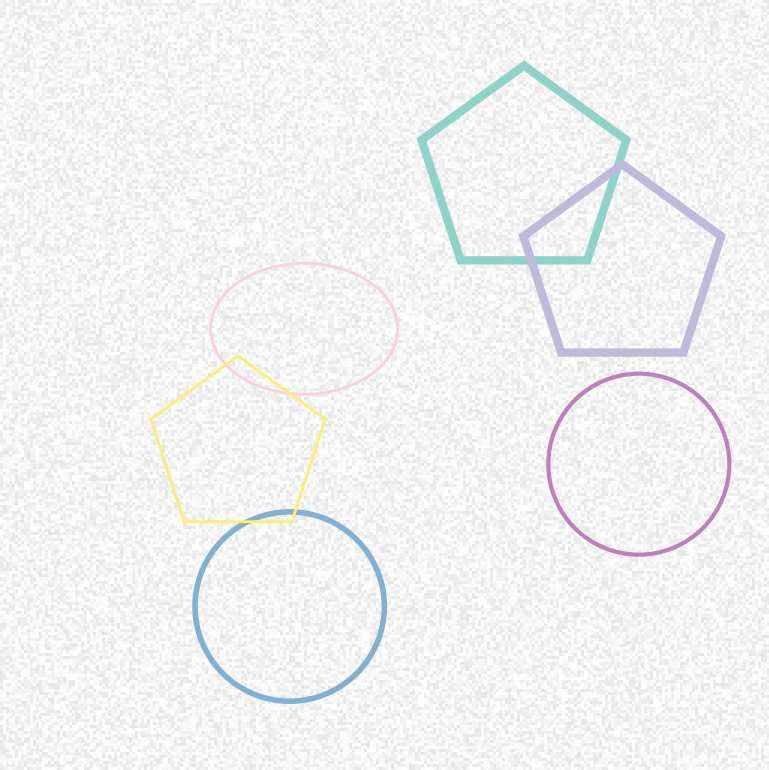[{"shape": "pentagon", "thickness": 3, "radius": 0.7, "center": [0.68, 0.775]}, {"shape": "pentagon", "thickness": 3, "radius": 0.68, "center": [0.808, 0.651]}, {"shape": "circle", "thickness": 2, "radius": 0.61, "center": [0.376, 0.212]}, {"shape": "oval", "thickness": 1, "radius": 0.61, "center": [0.395, 0.573]}, {"shape": "circle", "thickness": 1.5, "radius": 0.59, "center": [0.83, 0.397]}, {"shape": "pentagon", "thickness": 1, "radius": 0.6, "center": [0.309, 0.419]}]